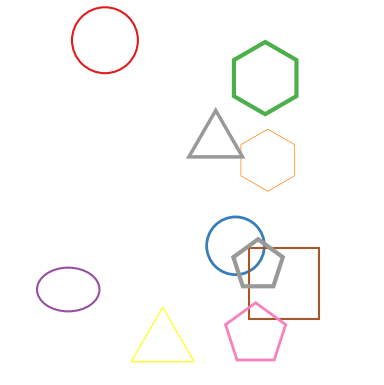[{"shape": "circle", "thickness": 1.5, "radius": 0.43, "center": [0.273, 0.895]}, {"shape": "circle", "thickness": 2, "radius": 0.37, "center": [0.612, 0.362]}, {"shape": "hexagon", "thickness": 3, "radius": 0.47, "center": [0.689, 0.797]}, {"shape": "oval", "thickness": 1.5, "radius": 0.41, "center": [0.177, 0.248]}, {"shape": "hexagon", "thickness": 0.5, "radius": 0.4, "center": [0.696, 0.584]}, {"shape": "triangle", "thickness": 1, "radius": 0.47, "center": [0.423, 0.108]}, {"shape": "square", "thickness": 1.5, "radius": 0.46, "center": [0.738, 0.263]}, {"shape": "pentagon", "thickness": 2, "radius": 0.41, "center": [0.664, 0.131]}, {"shape": "triangle", "thickness": 2.5, "radius": 0.4, "center": [0.56, 0.633]}, {"shape": "pentagon", "thickness": 3, "radius": 0.34, "center": [0.67, 0.311]}]